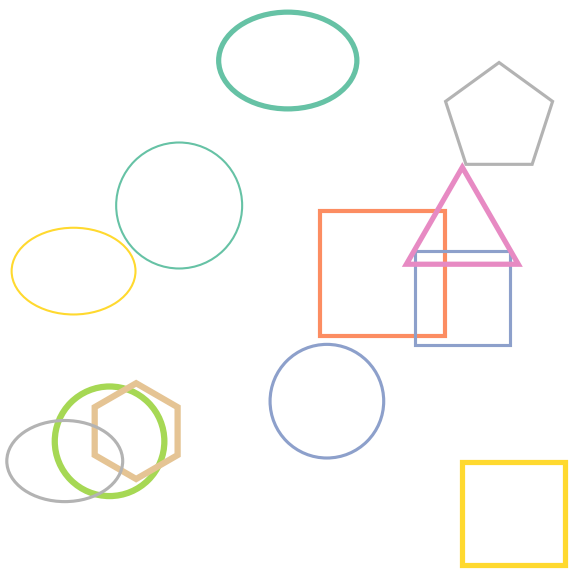[{"shape": "circle", "thickness": 1, "radius": 0.55, "center": [0.31, 0.643]}, {"shape": "oval", "thickness": 2.5, "radius": 0.6, "center": [0.498, 0.894]}, {"shape": "square", "thickness": 2, "radius": 0.54, "center": [0.662, 0.526]}, {"shape": "circle", "thickness": 1.5, "radius": 0.49, "center": [0.566, 0.304]}, {"shape": "square", "thickness": 1.5, "radius": 0.41, "center": [0.801, 0.483]}, {"shape": "triangle", "thickness": 2.5, "radius": 0.56, "center": [0.801, 0.598]}, {"shape": "circle", "thickness": 3, "radius": 0.47, "center": [0.19, 0.235]}, {"shape": "oval", "thickness": 1, "radius": 0.54, "center": [0.127, 0.53]}, {"shape": "square", "thickness": 2.5, "radius": 0.44, "center": [0.889, 0.11]}, {"shape": "hexagon", "thickness": 3, "radius": 0.41, "center": [0.236, 0.253]}, {"shape": "pentagon", "thickness": 1.5, "radius": 0.49, "center": [0.864, 0.793]}, {"shape": "oval", "thickness": 1.5, "radius": 0.5, "center": [0.112, 0.201]}]